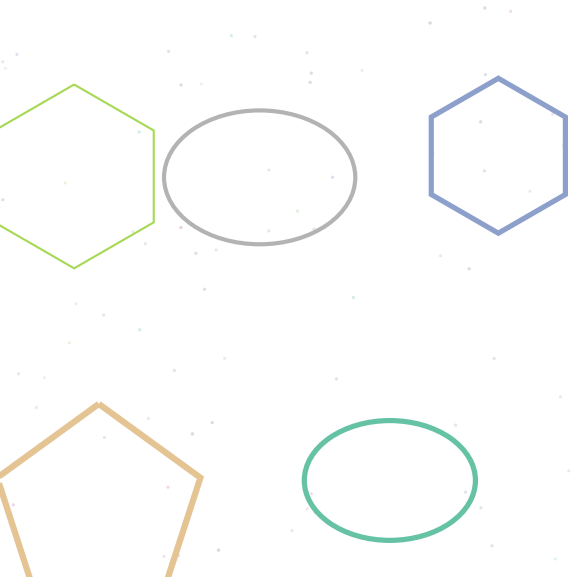[{"shape": "oval", "thickness": 2.5, "radius": 0.74, "center": [0.675, 0.167]}, {"shape": "hexagon", "thickness": 2.5, "radius": 0.67, "center": [0.863, 0.729]}, {"shape": "hexagon", "thickness": 1, "radius": 0.8, "center": [0.128, 0.694]}, {"shape": "pentagon", "thickness": 3, "radius": 0.92, "center": [0.171, 0.115]}, {"shape": "oval", "thickness": 2, "radius": 0.83, "center": [0.45, 0.692]}]